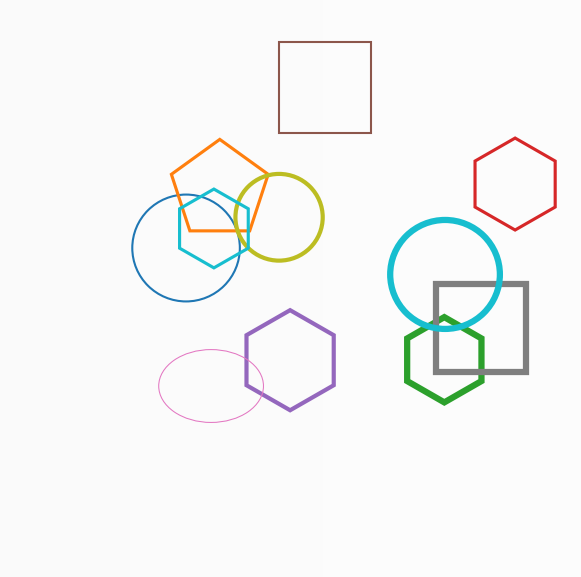[{"shape": "circle", "thickness": 1, "radius": 0.46, "center": [0.32, 0.57]}, {"shape": "pentagon", "thickness": 1.5, "radius": 0.44, "center": [0.378, 0.67]}, {"shape": "hexagon", "thickness": 3, "radius": 0.37, "center": [0.764, 0.376]}, {"shape": "hexagon", "thickness": 1.5, "radius": 0.4, "center": [0.886, 0.68]}, {"shape": "hexagon", "thickness": 2, "radius": 0.43, "center": [0.499, 0.375]}, {"shape": "square", "thickness": 1, "radius": 0.4, "center": [0.56, 0.848]}, {"shape": "oval", "thickness": 0.5, "radius": 0.45, "center": [0.363, 0.331]}, {"shape": "square", "thickness": 3, "radius": 0.38, "center": [0.828, 0.431]}, {"shape": "circle", "thickness": 2, "radius": 0.38, "center": [0.48, 0.623]}, {"shape": "hexagon", "thickness": 1.5, "radius": 0.34, "center": [0.368, 0.604]}, {"shape": "circle", "thickness": 3, "radius": 0.47, "center": [0.766, 0.524]}]